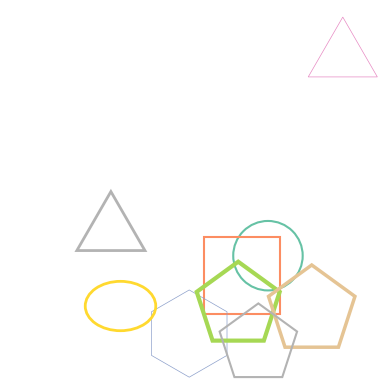[{"shape": "circle", "thickness": 1.5, "radius": 0.45, "center": [0.696, 0.336]}, {"shape": "square", "thickness": 1.5, "radius": 0.49, "center": [0.627, 0.284]}, {"shape": "hexagon", "thickness": 0.5, "radius": 0.57, "center": [0.492, 0.134]}, {"shape": "triangle", "thickness": 0.5, "radius": 0.52, "center": [0.89, 0.852]}, {"shape": "pentagon", "thickness": 3, "radius": 0.57, "center": [0.619, 0.207]}, {"shape": "oval", "thickness": 2, "radius": 0.46, "center": [0.313, 0.205]}, {"shape": "pentagon", "thickness": 2.5, "radius": 0.59, "center": [0.81, 0.194]}, {"shape": "triangle", "thickness": 2, "radius": 0.51, "center": [0.288, 0.4]}, {"shape": "pentagon", "thickness": 1.5, "radius": 0.53, "center": [0.671, 0.106]}]